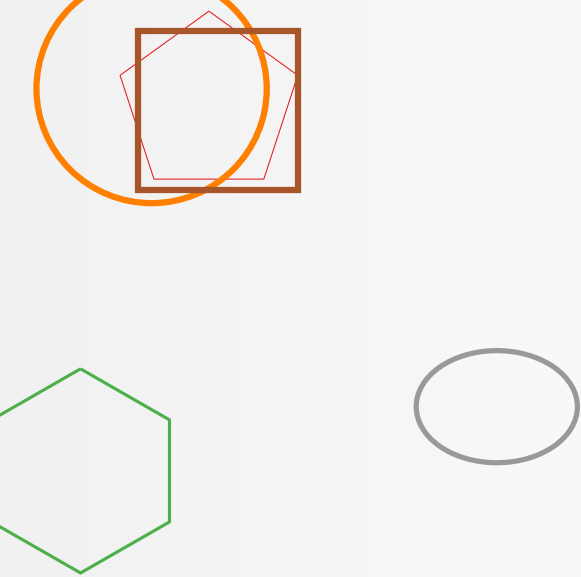[{"shape": "pentagon", "thickness": 0.5, "radius": 0.8, "center": [0.359, 0.819]}, {"shape": "hexagon", "thickness": 1.5, "radius": 0.88, "center": [0.139, 0.184]}, {"shape": "circle", "thickness": 3, "radius": 0.99, "center": [0.261, 0.845]}, {"shape": "square", "thickness": 3, "radius": 0.69, "center": [0.375, 0.807]}, {"shape": "oval", "thickness": 2.5, "radius": 0.69, "center": [0.855, 0.295]}]